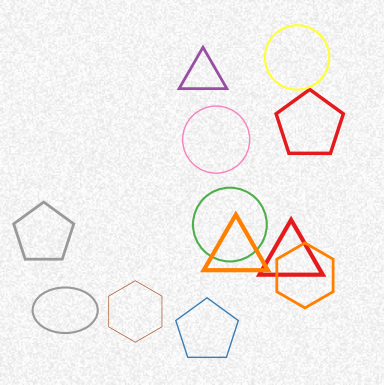[{"shape": "pentagon", "thickness": 2.5, "radius": 0.46, "center": [0.804, 0.676]}, {"shape": "triangle", "thickness": 3, "radius": 0.47, "center": [0.756, 0.334]}, {"shape": "pentagon", "thickness": 1, "radius": 0.43, "center": [0.538, 0.141]}, {"shape": "circle", "thickness": 1.5, "radius": 0.48, "center": [0.597, 0.417]}, {"shape": "triangle", "thickness": 2, "radius": 0.36, "center": [0.527, 0.806]}, {"shape": "hexagon", "thickness": 2, "radius": 0.42, "center": [0.792, 0.285]}, {"shape": "triangle", "thickness": 3, "radius": 0.48, "center": [0.613, 0.346]}, {"shape": "circle", "thickness": 1.5, "radius": 0.42, "center": [0.772, 0.851]}, {"shape": "hexagon", "thickness": 0.5, "radius": 0.4, "center": [0.352, 0.191]}, {"shape": "circle", "thickness": 1, "radius": 0.44, "center": [0.561, 0.637]}, {"shape": "oval", "thickness": 1.5, "radius": 0.42, "center": [0.169, 0.194]}, {"shape": "pentagon", "thickness": 2, "radius": 0.41, "center": [0.114, 0.393]}]